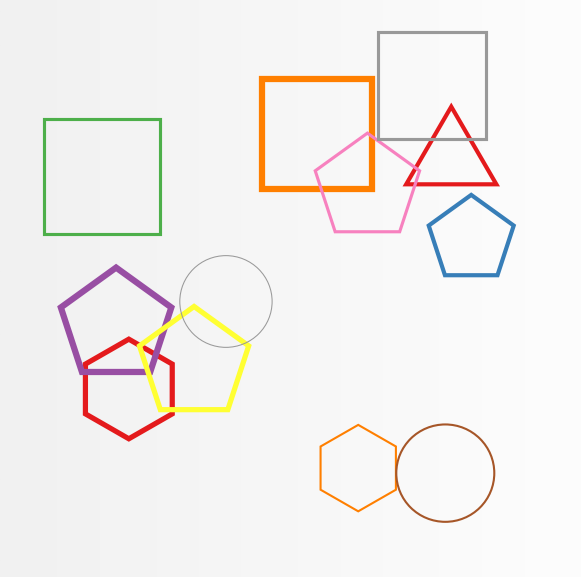[{"shape": "hexagon", "thickness": 2.5, "radius": 0.43, "center": [0.222, 0.326]}, {"shape": "triangle", "thickness": 2, "radius": 0.45, "center": [0.776, 0.725]}, {"shape": "pentagon", "thickness": 2, "radius": 0.38, "center": [0.811, 0.585]}, {"shape": "square", "thickness": 1.5, "radius": 0.5, "center": [0.176, 0.693]}, {"shape": "pentagon", "thickness": 3, "radius": 0.5, "center": [0.2, 0.436]}, {"shape": "square", "thickness": 3, "radius": 0.47, "center": [0.546, 0.767]}, {"shape": "hexagon", "thickness": 1, "radius": 0.37, "center": [0.616, 0.189]}, {"shape": "pentagon", "thickness": 2.5, "radius": 0.49, "center": [0.334, 0.37]}, {"shape": "circle", "thickness": 1, "radius": 0.42, "center": [0.766, 0.18]}, {"shape": "pentagon", "thickness": 1.5, "radius": 0.47, "center": [0.632, 0.674]}, {"shape": "circle", "thickness": 0.5, "radius": 0.4, "center": [0.389, 0.477]}, {"shape": "square", "thickness": 1.5, "radius": 0.46, "center": [0.743, 0.852]}]